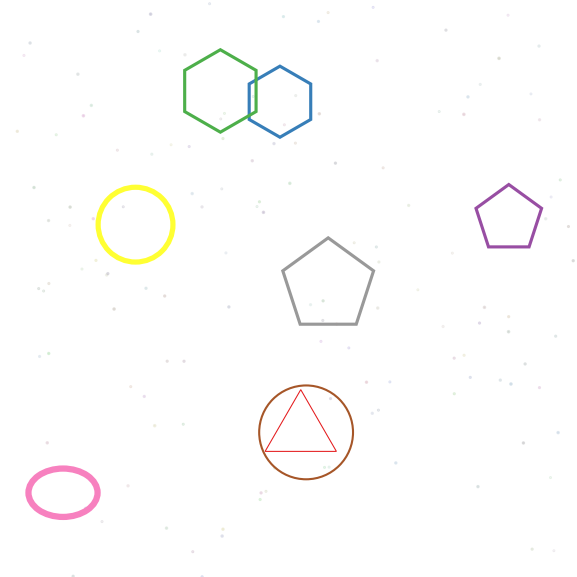[{"shape": "triangle", "thickness": 0.5, "radius": 0.36, "center": [0.521, 0.253]}, {"shape": "hexagon", "thickness": 1.5, "radius": 0.31, "center": [0.485, 0.823]}, {"shape": "hexagon", "thickness": 1.5, "radius": 0.36, "center": [0.382, 0.842]}, {"shape": "pentagon", "thickness": 1.5, "radius": 0.3, "center": [0.881, 0.62]}, {"shape": "circle", "thickness": 2.5, "radius": 0.32, "center": [0.235, 0.61]}, {"shape": "circle", "thickness": 1, "radius": 0.41, "center": [0.53, 0.25]}, {"shape": "oval", "thickness": 3, "radius": 0.3, "center": [0.109, 0.146]}, {"shape": "pentagon", "thickness": 1.5, "radius": 0.41, "center": [0.568, 0.505]}]